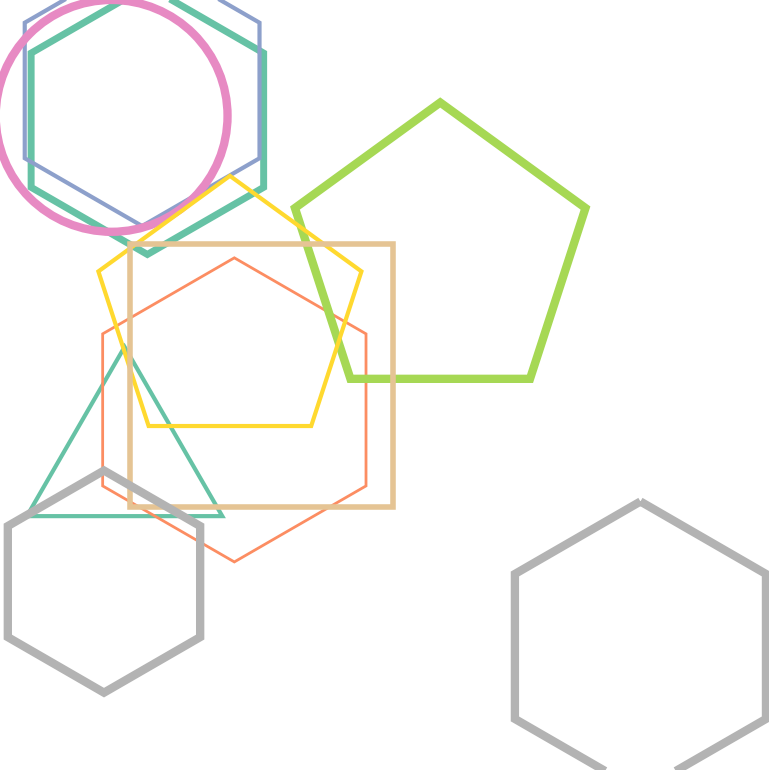[{"shape": "triangle", "thickness": 1.5, "radius": 0.73, "center": [0.162, 0.403]}, {"shape": "hexagon", "thickness": 2.5, "radius": 0.87, "center": [0.191, 0.844]}, {"shape": "hexagon", "thickness": 1, "radius": 0.99, "center": [0.304, 0.468]}, {"shape": "hexagon", "thickness": 1.5, "radius": 0.88, "center": [0.185, 0.882]}, {"shape": "circle", "thickness": 3, "radius": 0.75, "center": [0.145, 0.85]}, {"shape": "pentagon", "thickness": 3, "radius": 0.99, "center": [0.572, 0.669]}, {"shape": "pentagon", "thickness": 1.5, "radius": 0.9, "center": [0.299, 0.592]}, {"shape": "square", "thickness": 2, "radius": 0.85, "center": [0.34, 0.512]}, {"shape": "hexagon", "thickness": 3, "radius": 0.94, "center": [0.832, 0.16]}, {"shape": "hexagon", "thickness": 3, "radius": 0.72, "center": [0.135, 0.245]}]